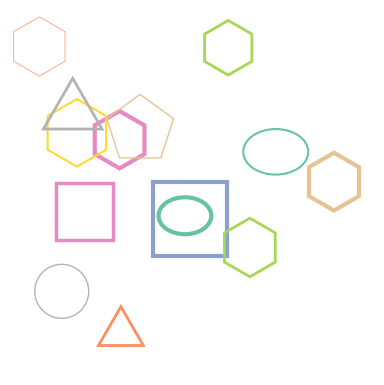[{"shape": "oval", "thickness": 3, "radius": 0.34, "center": [0.48, 0.44]}, {"shape": "oval", "thickness": 1.5, "radius": 0.42, "center": [0.716, 0.606]}, {"shape": "triangle", "thickness": 2, "radius": 0.34, "center": [0.314, 0.136]}, {"shape": "hexagon", "thickness": 0.5, "radius": 0.38, "center": [0.102, 0.879]}, {"shape": "square", "thickness": 3, "radius": 0.48, "center": [0.493, 0.431]}, {"shape": "square", "thickness": 2.5, "radius": 0.37, "center": [0.219, 0.452]}, {"shape": "hexagon", "thickness": 3, "radius": 0.37, "center": [0.311, 0.637]}, {"shape": "hexagon", "thickness": 2, "radius": 0.38, "center": [0.649, 0.357]}, {"shape": "hexagon", "thickness": 2, "radius": 0.35, "center": [0.593, 0.876]}, {"shape": "hexagon", "thickness": 1.5, "radius": 0.44, "center": [0.2, 0.655]}, {"shape": "pentagon", "thickness": 1, "radius": 0.46, "center": [0.364, 0.664]}, {"shape": "hexagon", "thickness": 3, "radius": 0.38, "center": [0.868, 0.528]}, {"shape": "circle", "thickness": 1, "radius": 0.35, "center": [0.16, 0.243]}, {"shape": "triangle", "thickness": 2, "radius": 0.44, "center": [0.189, 0.709]}]